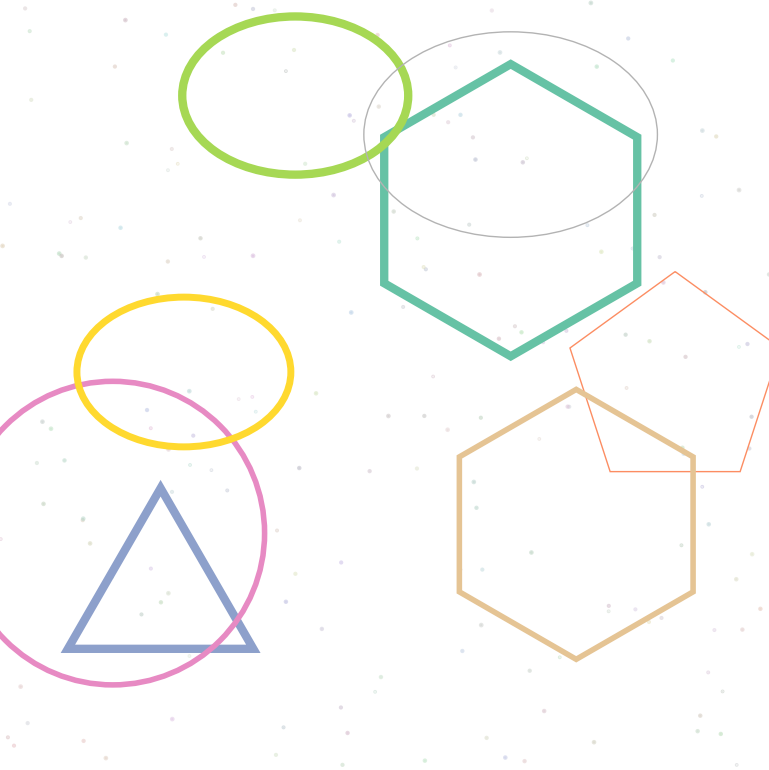[{"shape": "hexagon", "thickness": 3, "radius": 0.95, "center": [0.663, 0.727]}, {"shape": "pentagon", "thickness": 0.5, "radius": 0.72, "center": [0.877, 0.504]}, {"shape": "triangle", "thickness": 3, "radius": 0.7, "center": [0.209, 0.227]}, {"shape": "circle", "thickness": 2, "radius": 0.99, "center": [0.146, 0.308]}, {"shape": "oval", "thickness": 3, "radius": 0.73, "center": [0.383, 0.876]}, {"shape": "oval", "thickness": 2.5, "radius": 0.69, "center": [0.239, 0.517]}, {"shape": "hexagon", "thickness": 2, "radius": 0.88, "center": [0.748, 0.319]}, {"shape": "oval", "thickness": 0.5, "radius": 0.95, "center": [0.663, 0.825]}]